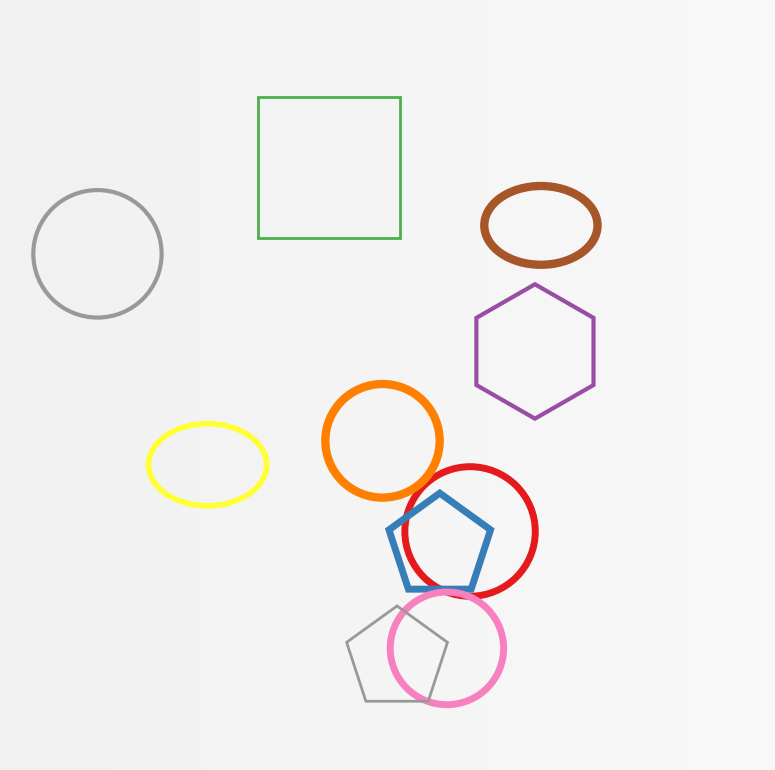[{"shape": "circle", "thickness": 2.5, "radius": 0.42, "center": [0.607, 0.31]}, {"shape": "pentagon", "thickness": 2.5, "radius": 0.34, "center": [0.567, 0.291]}, {"shape": "square", "thickness": 1, "radius": 0.46, "center": [0.425, 0.783]}, {"shape": "hexagon", "thickness": 1.5, "radius": 0.44, "center": [0.69, 0.544]}, {"shape": "circle", "thickness": 3, "radius": 0.37, "center": [0.494, 0.428]}, {"shape": "oval", "thickness": 2, "radius": 0.38, "center": [0.268, 0.396]}, {"shape": "oval", "thickness": 3, "radius": 0.37, "center": [0.698, 0.707]}, {"shape": "circle", "thickness": 2.5, "radius": 0.37, "center": [0.577, 0.158]}, {"shape": "pentagon", "thickness": 1, "radius": 0.34, "center": [0.512, 0.145]}, {"shape": "circle", "thickness": 1.5, "radius": 0.41, "center": [0.126, 0.67]}]